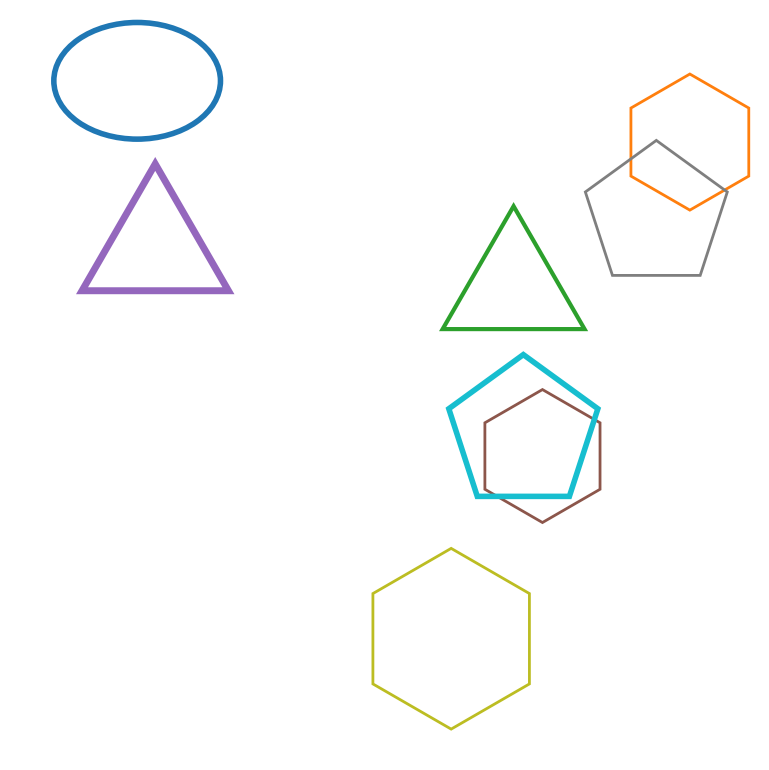[{"shape": "oval", "thickness": 2, "radius": 0.54, "center": [0.178, 0.895]}, {"shape": "hexagon", "thickness": 1, "radius": 0.44, "center": [0.896, 0.815]}, {"shape": "triangle", "thickness": 1.5, "radius": 0.53, "center": [0.667, 0.626]}, {"shape": "triangle", "thickness": 2.5, "radius": 0.55, "center": [0.202, 0.677]}, {"shape": "hexagon", "thickness": 1, "radius": 0.43, "center": [0.704, 0.408]}, {"shape": "pentagon", "thickness": 1, "radius": 0.48, "center": [0.852, 0.721]}, {"shape": "hexagon", "thickness": 1, "radius": 0.59, "center": [0.586, 0.17]}, {"shape": "pentagon", "thickness": 2, "radius": 0.51, "center": [0.68, 0.438]}]